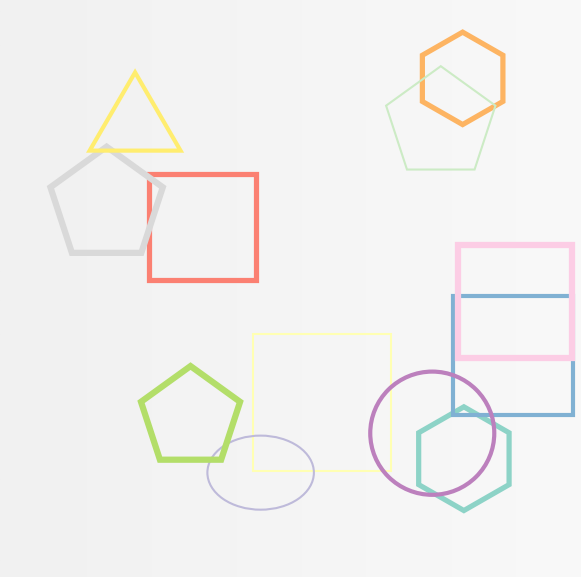[{"shape": "hexagon", "thickness": 2.5, "radius": 0.45, "center": [0.798, 0.205]}, {"shape": "square", "thickness": 1, "radius": 0.59, "center": [0.554, 0.302]}, {"shape": "oval", "thickness": 1, "radius": 0.46, "center": [0.448, 0.181]}, {"shape": "square", "thickness": 2.5, "radius": 0.46, "center": [0.349, 0.606]}, {"shape": "square", "thickness": 2, "radius": 0.51, "center": [0.882, 0.384]}, {"shape": "hexagon", "thickness": 2.5, "radius": 0.4, "center": [0.796, 0.863]}, {"shape": "pentagon", "thickness": 3, "radius": 0.45, "center": [0.328, 0.276]}, {"shape": "square", "thickness": 3, "radius": 0.49, "center": [0.887, 0.477]}, {"shape": "pentagon", "thickness": 3, "radius": 0.51, "center": [0.183, 0.643]}, {"shape": "circle", "thickness": 2, "radius": 0.53, "center": [0.744, 0.249]}, {"shape": "pentagon", "thickness": 1, "radius": 0.49, "center": [0.758, 0.786]}, {"shape": "triangle", "thickness": 2, "radius": 0.45, "center": [0.232, 0.783]}]